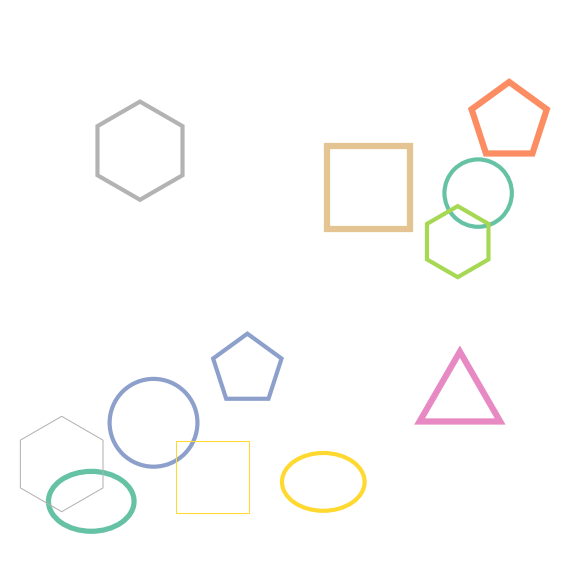[{"shape": "oval", "thickness": 2.5, "radius": 0.37, "center": [0.158, 0.131]}, {"shape": "circle", "thickness": 2, "radius": 0.29, "center": [0.828, 0.665]}, {"shape": "pentagon", "thickness": 3, "radius": 0.34, "center": [0.882, 0.789]}, {"shape": "pentagon", "thickness": 2, "radius": 0.31, "center": [0.428, 0.359]}, {"shape": "circle", "thickness": 2, "radius": 0.38, "center": [0.266, 0.267]}, {"shape": "triangle", "thickness": 3, "radius": 0.4, "center": [0.796, 0.31]}, {"shape": "hexagon", "thickness": 2, "radius": 0.31, "center": [0.793, 0.581]}, {"shape": "square", "thickness": 0.5, "radius": 0.31, "center": [0.368, 0.173]}, {"shape": "oval", "thickness": 2, "radius": 0.36, "center": [0.56, 0.165]}, {"shape": "square", "thickness": 3, "radius": 0.36, "center": [0.638, 0.675]}, {"shape": "hexagon", "thickness": 2, "radius": 0.43, "center": [0.242, 0.738]}, {"shape": "hexagon", "thickness": 0.5, "radius": 0.41, "center": [0.107, 0.196]}]